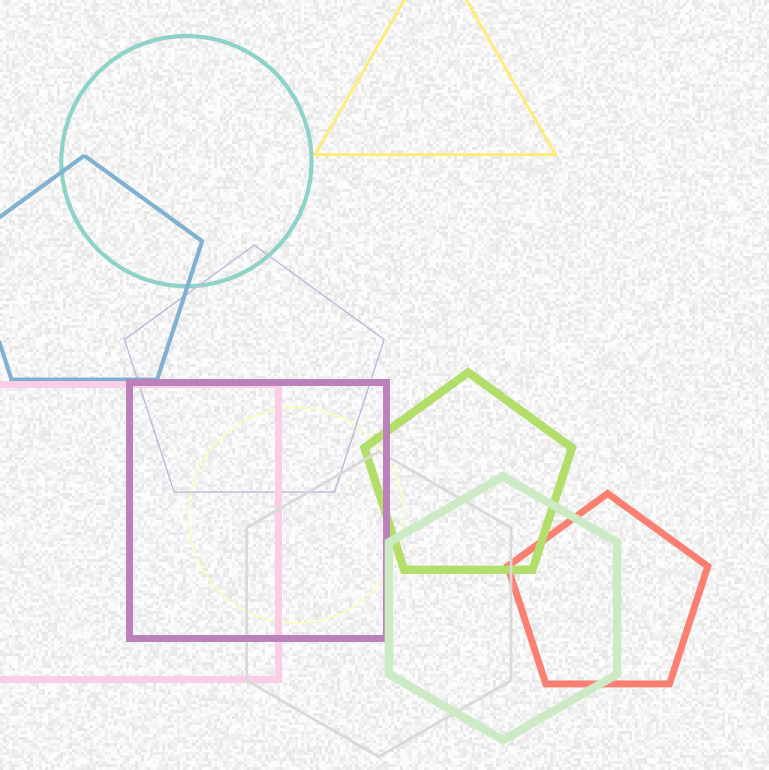[{"shape": "circle", "thickness": 1.5, "radius": 0.81, "center": [0.242, 0.791]}, {"shape": "circle", "thickness": 0.5, "radius": 0.7, "center": [0.385, 0.331]}, {"shape": "pentagon", "thickness": 0.5, "radius": 0.89, "center": [0.33, 0.504]}, {"shape": "pentagon", "thickness": 2.5, "radius": 0.68, "center": [0.789, 0.222]}, {"shape": "pentagon", "thickness": 1.5, "radius": 0.8, "center": [0.11, 0.637]}, {"shape": "pentagon", "thickness": 3, "radius": 0.71, "center": [0.608, 0.375]}, {"shape": "square", "thickness": 2.5, "radius": 0.96, "center": [0.169, 0.31]}, {"shape": "hexagon", "thickness": 1, "radius": 0.99, "center": [0.492, 0.215]}, {"shape": "square", "thickness": 2.5, "radius": 0.83, "center": [0.334, 0.338]}, {"shape": "hexagon", "thickness": 3, "radius": 0.86, "center": [0.653, 0.21]}, {"shape": "triangle", "thickness": 1, "radius": 0.9, "center": [0.565, 0.889]}]